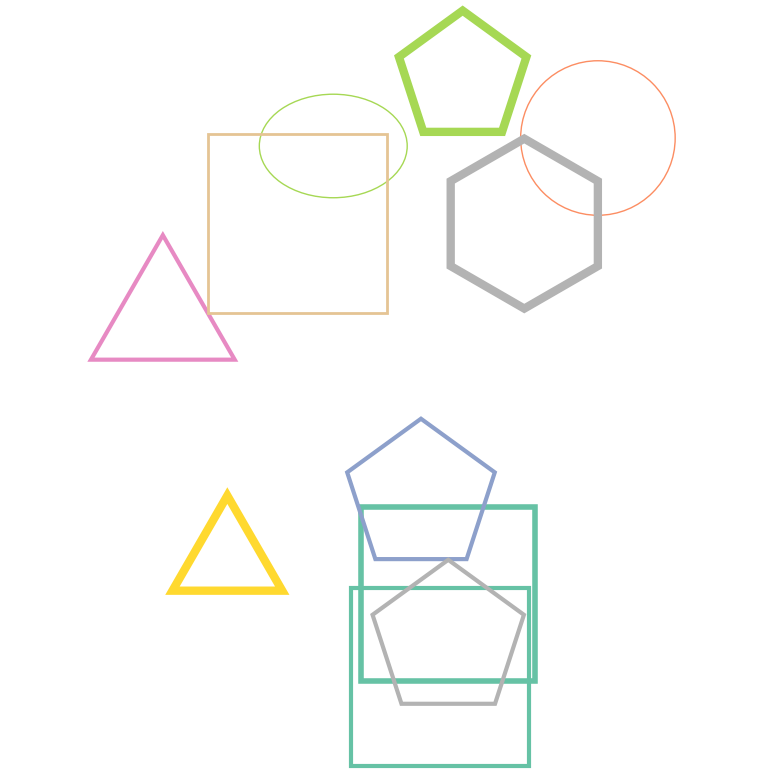[{"shape": "square", "thickness": 2, "radius": 0.57, "center": [0.581, 0.228]}, {"shape": "square", "thickness": 1.5, "radius": 0.58, "center": [0.572, 0.121]}, {"shape": "circle", "thickness": 0.5, "radius": 0.5, "center": [0.777, 0.821]}, {"shape": "pentagon", "thickness": 1.5, "radius": 0.5, "center": [0.547, 0.355]}, {"shape": "triangle", "thickness": 1.5, "radius": 0.54, "center": [0.211, 0.587]}, {"shape": "oval", "thickness": 0.5, "radius": 0.48, "center": [0.433, 0.81]}, {"shape": "pentagon", "thickness": 3, "radius": 0.44, "center": [0.601, 0.899]}, {"shape": "triangle", "thickness": 3, "radius": 0.41, "center": [0.295, 0.274]}, {"shape": "square", "thickness": 1, "radius": 0.58, "center": [0.387, 0.71]}, {"shape": "pentagon", "thickness": 1.5, "radius": 0.52, "center": [0.582, 0.17]}, {"shape": "hexagon", "thickness": 3, "radius": 0.55, "center": [0.681, 0.71]}]